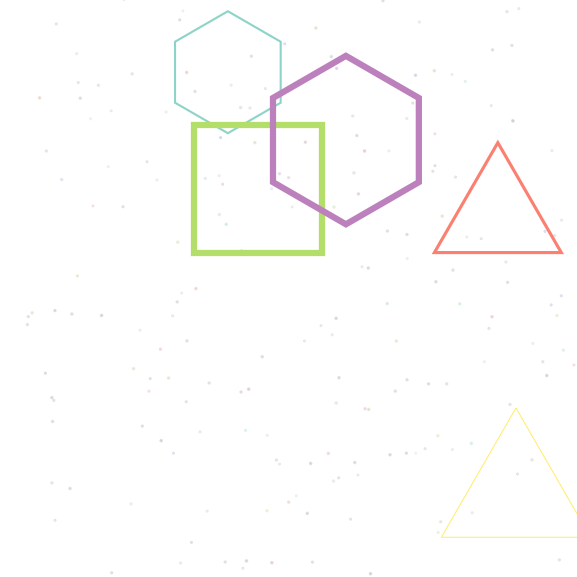[{"shape": "hexagon", "thickness": 1, "radius": 0.53, "center": [0.395, 0.874]}, {"shape": "triangle", "thickness": 1.5, "radius": 0.63, "center": [0.862, 0.625]}, {"shape": "square", "thickness": 3, "radius": 0.55, "center": [0.446, 0.671]}, {"shape": "hexagon", "thickness": 3, "radius": 0.73, "center": [0.599, 0.757]}, {"shape": "triangle", "thickness": 0.5, "radius": 0.75, "center": [0.893, 0.143]}]